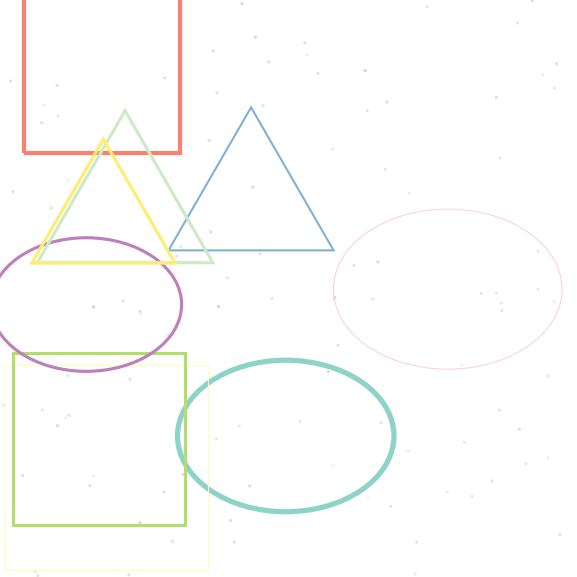[{"shape": "oval", "thickness": 2.5, "radius": 0.94, "center": [0.495, 0.244]}, {"shape": "square", "thickness": 0.5, "radius": 0.88, "center": [0.184, 0.19]}, {"shape": "square", "thickness": 2, "radius": 0.67, "center": [0.176, 0.868]}, {"shape": "triangle", "thickness": 1, "radius": 0.83, "center": [0.435, 0.648]}, {"shape": "square", "thickness": 1.5, "radius": 0.75, "center": [0.172, 0.238]}, {"shape": "oval", "thickness": 0.5, "radius": 0.99, "center": [0.775, 0.498]}, {"shape": "oval", "thickness": 1.5, "radius": 0.83, "center": [0.149, 0.472]}, {"shape": "triangle", "thickness": 1.5, "radius": 0.88, "center": [0.217, 0.632]}, {"shape": "triangle", "thickness": 1.5, "radius": 0.71, "center": [0.179, 0.615]}]